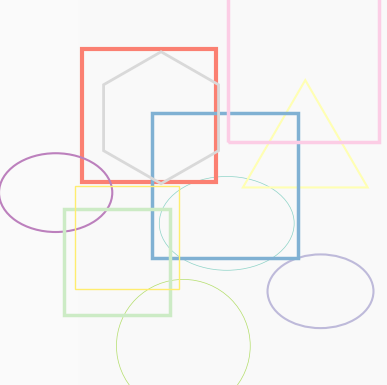[{"shape": "oval", "thickness": 0.5, "radius": 0.87, "center": [0.585, 0.42]}, {"shape": "triangle", "thickness": 1.5, "radius": 0.93, "center": [0.788, 0.606]}, {"shape": "oval", "thickness": 1.5, "radius": 0.68, "center": [0.827, 0.243]}, {"shape": "square", "thickness": 3, "radius": 0.86, "center": [0.385, 0.699]}, {"shape": "square", "thickness": 2.5, "radius": 0.94, "center": [0.582, 0.519]}, {"shape": "circle", "thickness": 0.5, "radius": 0.86, "center": [0.473, 0.102]}, {"shape": "square", "thickness": 2.5, "radius": 0.97, "center": [0.783, 0.826]}, {"shape": "hexagon", "thickness": 2, "radius": 0.86, "center": [0.416, 0.694]}, {"shape": "oval", "thickness": 1.5, "radius": 0.73, "center": [0.144, 0.5]}, {"shape": "square", "thickness": 2.5, "radius": 0.69, "center": [0.302, 0.319]}, {"shape": "square", "thickness": 1, "radius": 0.67, "center": [0.329, 0.384]}]